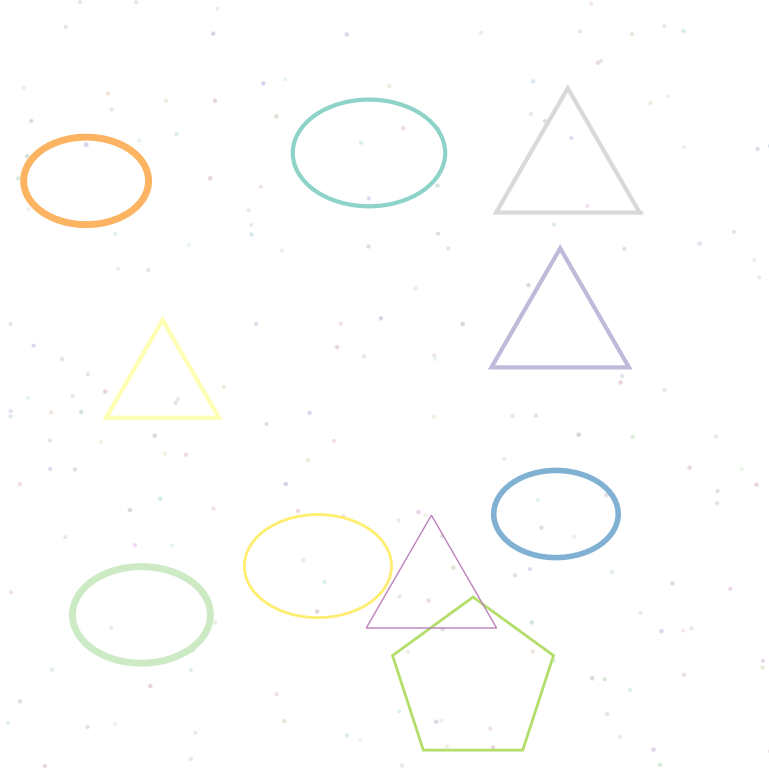[{"shape": "oval", "thickness": 1.5, "radius": 0.49, "center": [0.479, 0.801]}, {"shape": "triangle", "thickness": 1.5, "radius": 0.42, "center": [0.211, 0.5]}, {"shape": "triangle", "thickness": 1.5, "radius": 0.52, "center": [0.728, 0.574]}, {"shape": "oval", "thickness": 2, "radius": 0.4, "center": [0.722, 0.332]}, {"shape": "oval", "thickness": 2.5, "radius": 0.41, "center": [0.112, 0.765]}, {"shape": "pentagon", "thickness": 1, "radius": 0.55, "center": [0.614, 0.115]}, {"shape": "triangle", "thickness": 1.5, "radius": 0.54, "center": [0.737, 0.778]}, {"shape": "triangle", "thickness": 0.5, "radius": 0.49, "center": [0.56, 0.233]}, {"shape": "oval", "thickness": 2.5, "radius": 0.45, "center": [0.184, 0.201]}, {"shape": "oval", "thickness": 1, "radius": 0.48, "center": [0.413, 0.265]}]